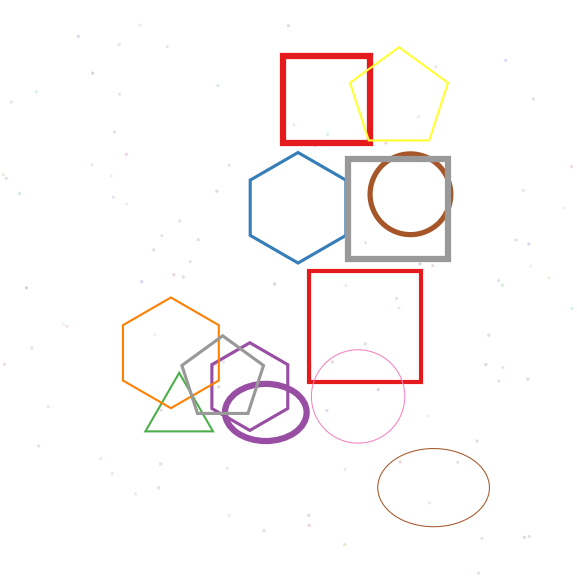[{"shape": "square", "thickness": 2, "radius": 0.48, "center": [0.632, 0.434]}, {"shape": "square", "thickness": 3, "radius": 0.38, "center": [0.566, 0.827]}, {"shape": "hexagon", "thickness": 1.5, "radius": 0.48, "center": [0.516, 0.639]}, {"shape": "triangle", "thickness": 1, "radius": 0.34, "center": [0.31, 0.286]}, {"shape": "hexagon", "thickness": 1.5, "radius": 0.38, "center": [0.433, 0.33]}, {"shape": "oval", "thickness": 3, "radius": 0.35, "center": [0.46, 0.285]}, {"shape": "hexagon", "thickness": 1, "radius": 0.48, "center": [0.296, 0.388]}, {"shape": "pentagon", "thickness": 1, "radius": 0.45, "center": [0.691, 0.828]}, {"shape": "oval", "thickness": 0.5, "radius": 0.48, "center": [0.751, 0.155]}, {"shape": "circle", "thickness": 2.5, "radius": 0.35, "center": [0.711, 0.663]}, {"shape": "circle", "thickness": 0.5, "radius": 0.4, "center": [0.62, 0.313]}, {"shape": "square", "thickness": 3, "radius": 0.43, "center": [0.689, 0.637]}, {"shape": "pentagon", "thickness": 1.5, "radius": 0.37, "center": [0.386, 0.343]}]